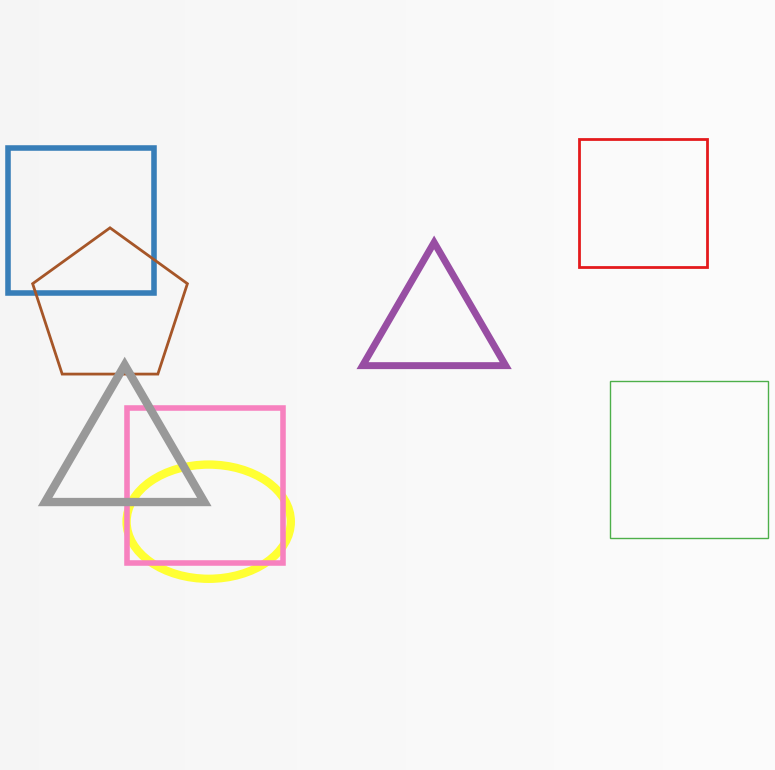[{"shape": "square", "thickness": 1, "radius": 0.41, "center": [0.83, 0.736]}, {"shape": "square", "thickness": 2, "radius": 0.47, "center": [0.105, 0.713]}, {"shape": "square", "thickness": 0.5, "radius": 0.51, "center": [0.889, 0.403]}, {"shape": "triangle", "thickness": 2.5, "radius": 0.53, "center": [0.56, 0.578]}, {"shape": "oval", "thickness": 3, "radius": 0.53, "center": [0.269, 0.322]}, {"shape": "pentagon", "thickness": 1, "radius": 0.52, "center": [0.142, 0.599]}, {"shape": "square", "thickness": 2, "radius": 0.5, "center": [0.264, 0.37]}, {"shape": "triangle", "thickness": 3, "radius": 0.59, "center": [0.161, 0.407]}]